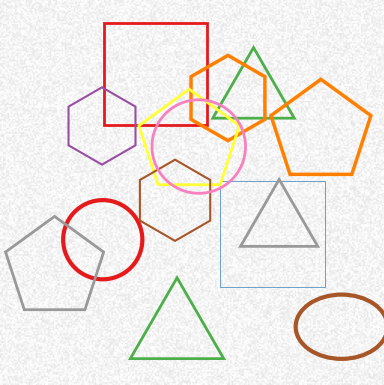[{"shape": "circle", "thickness": 3, "radius": 0.51, "center": [0.267, 0.377]}, {"shape": "square", "thickness": 2, "radius": 0.66, "center": [0.404, 0.807]}, {"shape": "square", "thickness": 0.5, "radius": 0.69, "center": [0.707, 0.393]}, {"shape": "triangle", "thickness": 2, "radius": 0.7, "center": [0.46, 0.138]}, {"shape": "triangle", "thickness": 2, "radius": 0.61, "center": [0.659, 0.754]}, {"shape": "hexagon", "thickness": 1.5, "radius": 0.5, "center": [0.265, 0.673]}, {"shape": "hexagon", "thickness": 2.5, "radius": 0.55, "center": [0.592, 0.745]}, {"shape": "pentagon", "thickness": 2.5, "radius": 0.68, "center": [0.834, 0.658]}, {"shape": "pentagon", "thickness": 2, "radius": 0.69, "center": [0.491, 0.631]}, {"shape": "hexagon", "thickness": 1.5, "radius": 0.53, "center": [0.455, 0.48]}, {"shape": "oval", "thickness": 3, "radius": 0.6, "center": [0.887, 0.151]}, {"shape": "circle", "thickness": 2, "radius": 0.61, "center": [0.516, 0.619]}, {"shape": "triangle", "thickness": 2, "radius": 0.58, "center": [0.725, 0.418]}, {"shape": "pentagon", "thickness": 2, "radius": 0.67, "center": [0.142, 0.304]}]